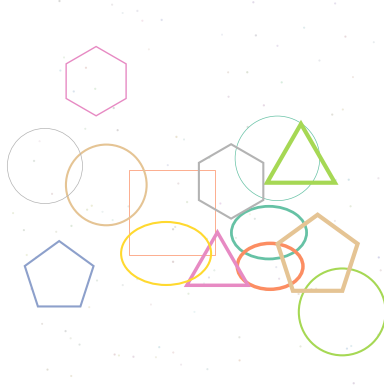[{"shape": "circle", "thickness": 0.5, "radius": 0.55, "center": [0.721, 0.589]}, {"shape": "oval", "thickness": 2, "radius": 0.49, "center": [0.699, 0.396]}, {"shape": "square", "thickness": 0.5, "radius": 0.56, "center": [0.447, 0.448]}, {"shape": "oval", "thickness": 2.5, "radius": 0.43, "center": [0.702, 0.308]}, {"shape": "pentagon", "thickness": 1.5, "radius": 0.47, "center": [0.154, 0.28]}, {"shape": "triangle", "thickness": 2.5, "radius": 0.46, "center": [0.565, 0.305]}, {"shape": "hexagon", "thickness": 1, "radius": 0.45, "center": [0.25, 0.789]}, {"shape": "triangle", "thickness": 3, "radius": 0.51, "center": [0.782, 0.576]}, {"shape": "circle", "thickness": 1.5, "radius": 0.56, "center": [0.889, 0.19]}, {"shape": "oval", "thickness": 1.5, "radius": 0.58, "center": [0.431, 0.342]}, {"shape": "circle", "thickness": 1.5, "radius": 0.52, "center": [0.276, 0.52]}, {"shape": "pentagon", "thickness": 3, "radius": 0.55, "center": [0.825, 0.333]}, {"shape": "hexagon", "thickness": 1.5, "radius": 0.48, "center": [0.6, 0.529]}, {"shape": "circle", "thickness": 0.5, "radius": 0.49, "center": [0.117, 0.569]}]